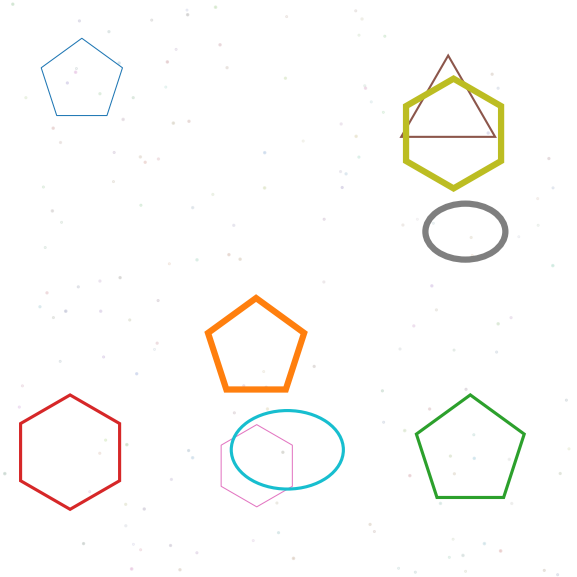[{"shape": "pentagon", "thickness": 0.5, "radius": 0.37, "center": [0.142, 0.859]}, {"shape": "pentagon", "thickness": 3, "radius": 0.44, "center": [0.443, 0.395]}, {"shape": "pentagon", "thickness": 1.5, "radius": 0.49, "center": [0.814, 0.217]}, {"shape": "hexagon", "thickness": 1.5, "radius": 0.5, "center": [0.121, 0.216]}, {"shape": "triangle", "thickness": 1, "radius": 0.47, "center": [0.776, 0.809]}, {"shape": "hexagon", "thickness": 0.5, "radius": 0.36, "center": [0.445, 0.193]}, {"shape": "oval", "thickness": 3, "radius": 0.35, "center": [0.806, 0.598]}, {"shape": "hexagon", "thickness": 3, "radius": 0.48, "center": [0.785, 0.768]}, {"shape": "oval", "thickness": 1.5, "radius": 0.49, "center": [0.498, 0.22]}]